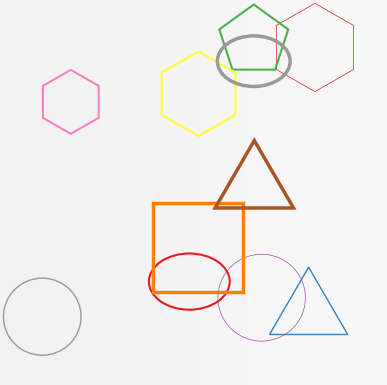[{"shape": "hexagon", "thickness": 0.5, "radius": 0.57, "center": [0.813, 0.877]}, {"shape": "oval", "thickness": 1.5, "radius": 0.52, "center": [0.489, 0.269]}, {"shape": "triangle", "thickness": 1, "radius": 0.58, "center": [0.796, 0.189]}, {"shape": "pentagon", "thickness": 1.5, "radius": 0.47, "center": [0.655, 0.895]}, {"shape": "circle", "thickness": 0.5, "radius": 0.56, "center": [0.675, 0.227]}, {"shape": "square", "thickness": 2.5, "radius": 0.58, "center": [0.51, 0.357]}, {"shape": "hexagon", "thickness": 1.5, "radius": 0.55, "center": [0.512, 0.757]}, {"shape": "triangle", "thickness": 2.5, "radius": 0.58, "center": [0.656, 0.518]}, {"shape": "hexagon", "thickness": 1.5, "radius": 0.42, "center": [0.183, 0.736]}, {"shape": "circle", "thickness": 1, "radius": 0.5, "center": [0.109, 0.177]}, {"shape": "oval", "thickness": 2.5, "radius": 0.47, "center": [0.655, 0.841]}]